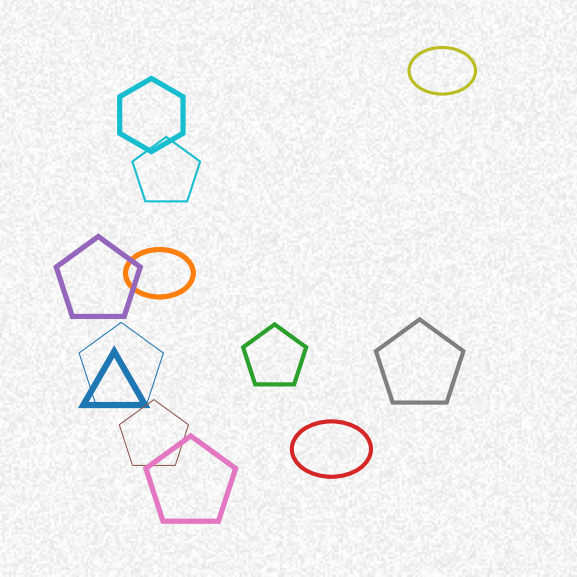[{"shape": "triangle", "thickness": 3, "radius": 0.31, "center": [0.198, 0.329]}, {"shape": "pentagon", "thickness": 0.5, "radius": 0.38, "center": [0.21, 0.364]}, {"shape": "oval", "thickness": 2.5, "radius": 0.29, "center": [0.276, 0.526]}, {"shape": "pentagon", "thickness": 2, "radius": 0.29, "center": [0.476, 0.38]}, {"shape": "oval", "thickness": 2, "radius": 0.34, "center": [0.574, 0.222]}, {"shape": "pentagon", "thickness": 2.5, "radius": 0.38, "center": [0.17, 0.513]}, {"shape": "pentagon", "thickness": 0.5, "radius": 0.31, "center": [0.266, 0.244]}, {"shape": "pentagon", "thickness": 2.5, "radius": 0.41, "center": [0.33, 0.163]}, {"shape": "pentagon", "thickness": 2, "radius": 0.4, "center": [0.727, 0.366]}, {"shape": "oval", "thickness": 1.5, "radius": 0.29, "center": [0.766, 0.877]}, {"shape": "hexagon", "thickness": 2.5, "radius": 0.32, "center": [0.262, 0.8]}, {"shape": "pentagon", "thickness": 1, "radius": 0.31, "center": [0.288, 0.7]}]